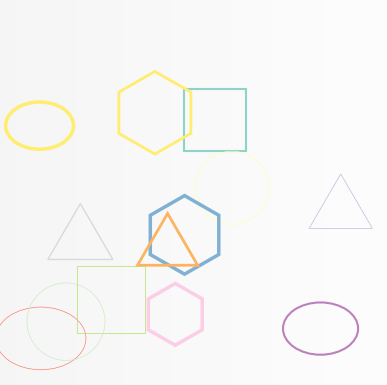[{"shape": "square", "thickness": 1.5, "radius": 0.41, "center": [0.555, 0.688]}, {"shape": "circle", "thickness": 0.5, "radius": 0.48, "center": [0.599, 0.512]}, {"shape": "triangle", "thickness": 0.5, "radius": 0.47, "center": [0.879, 0.454]}, {"shape": "oval", "thickness": 0.5, "radius": 0.58, "center": [0.105, 0.121]}, {"shape": "hexagon", "thickness": 2.5, "radius": 0.51, "center": [0.476, 0.39]}, {"shape": "triangle", "thickness": 2, "radius": 0.45, "center": [0.432, 0.356]}, {"shape": "square", "thickness": 0.5, "radius": 0.44, "center": [0.287, 0.222]}, {"shape": "hexagon", "thickness": 2.5, "radius": 0.4, "center": [0.452, 0.184]}, {"shape": "triangle", "thickness": 1, "radius": 0.48, "center": [0.207, 0.374]}, {"shape": "oval", "thickness": 1.5, "radius": 0.48, "center": [0.827, 0.147]}, {"shape": "circle", "thickness": 0.5, "radius": 0.5, "center": [0.17, 0.165]}, {"shape": "hexagon", "thickness": 2, "radius": 0.54, "center": [0.4, 0.707]}, {"shape": "oval", "thickness": 2.5, "radius": 0.44, "center": [0.102, 0.674]}]